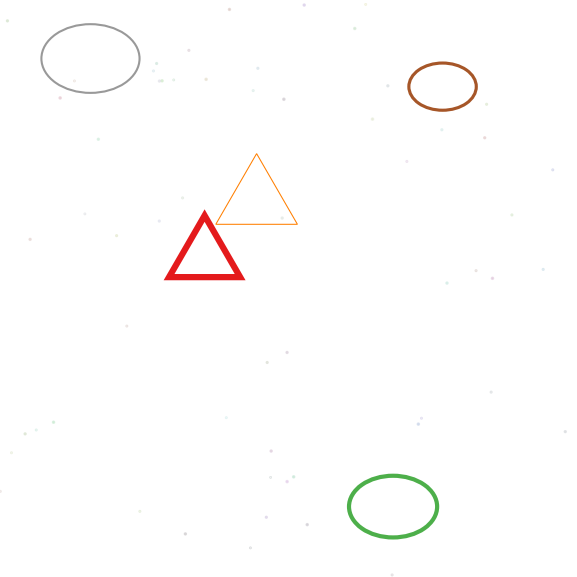[{"shape": "triangle", "thickness": 3, "radius": 0.36, "center": [0.354, 0.555]}, {"shape": "oval", "thickness": 2, "radius": 0.38, "center": [0.681, 0.122]}, {"shape": "triangle", "thickness": 0.5, "radius": 0.41, "center": [0.444, 0.652]}, {"shape": "oval", "thickness": 1.5, "radius": 0.29, "center": [0.766, 0.849]}, {"shape": "oval", "thickness": 1, "radius": 0.42, "center": [0.157, 0.898]}]